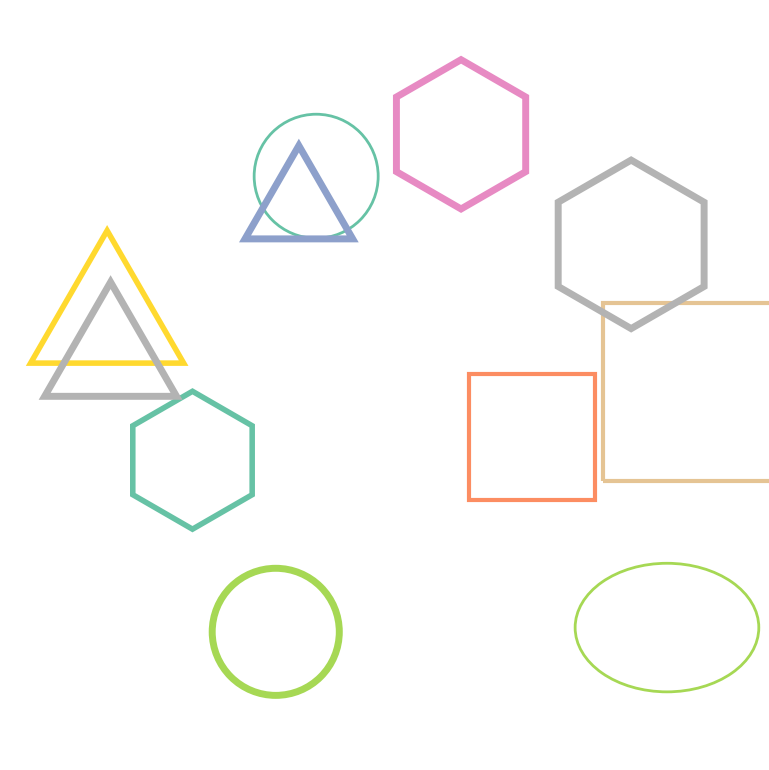[{"shape": "hexagon", "thickness": 2, "radius": 0.45, "center": [0.25, 0.402]}, {"shape": "circle", "thickness": 1, "radius": 0.4, "center": [0.411, 0.771]}, {"shape": "square", "thickness": 1.5, "radius": 0.41, "center": [0.691, 0.433]}, {"shape": "triangle", "thickness": 2.5, "radius": 0.4, "center": [0.388, 0.73]}, {"shape": "hexagon", "thickness": 2.5, "radius": 0.48, "center": [0.599, 0.826]}, {"shape": "oval", "thickness": 1, "radius": 0.6, "center": [0.866, 0.185]}, {"shape": "circle", "thickness": 2.5, "radius": 0.41, "center": [0.358, 0.179]}, {"shape": "triangle", "thickness": 2, "radius": 0.57, "center": [0.139, 0.586]}, {"shape": "square", "thickness": 1.5, "radius": 0.58, "center": [0.899, 0.491]}, {"shape": "triangle", "thickness": 2.5, "radius": 0.49, "center": [0.144, 0.535]}, {"shape": "hexagon", "thickness": 2.5, "radius": 0.55, "center": [0.82, 0.683]}]